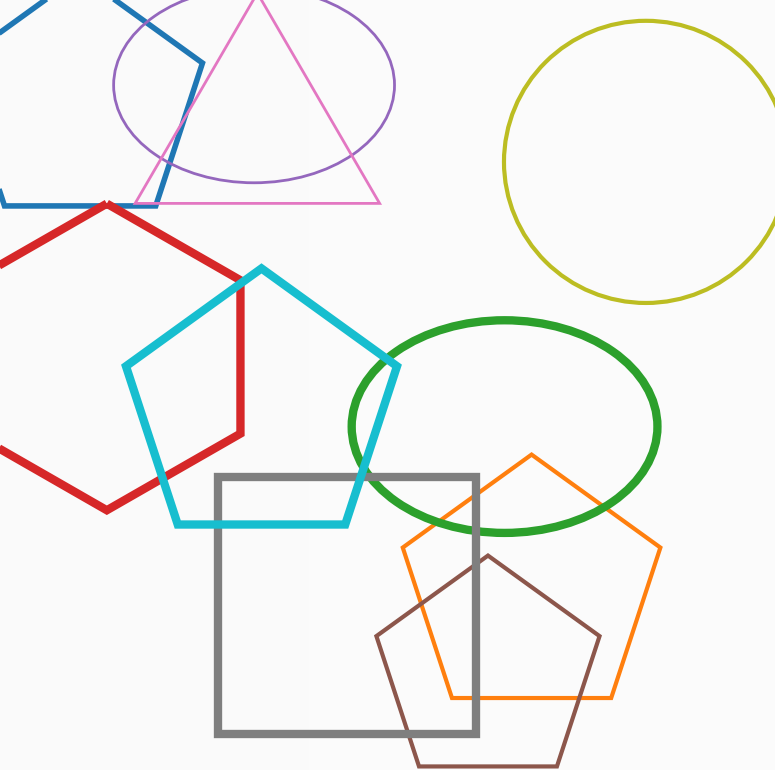[{"shape": "pentagon", "thickness": 2, "radius": 0.83, "center": [0.103, 0.867]}, {"shape": "pentagon", "thickness": 1.5, "radius": 0.87, "center": [0.686, 0.235]}, {"shape": "oval", "thickness": 3, "radius": 0.99, "center": [0.651, 0.446]}, {"shape": "hexagon", "thickness": 3, "radius": 1.0, "center": [0.138, 0.536]}, {"shape": "oval", "thickness": 1, "radius": 0.91, "center": [0.328, 0.889]}, {"shape": "pentagon", "thickness": 1.5, "radius": 0.76, "center": [0.63, 0.127]}, {"shape": "triangle", "thickness": 1, "radius": 0.91, "center": [0.332, 0.827]}, {"shape": "square", "thickness": 3, "radius": 0.83, "center": [0.447, 0.214]}, {"shape": "circle", "thickness": 1.5, "radius": 0.92, "center": [0.834, 0.79]}, {"shape": "pentagon", "thickness": 3, "radius": 0.92, "center": [0.337, 0.468]}]